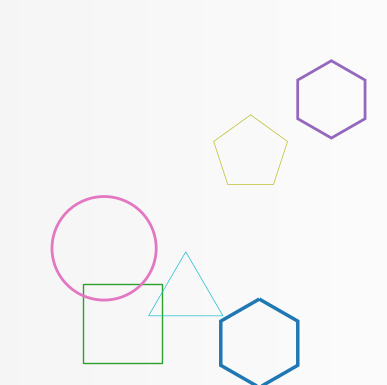[{"shape": "hexagon", "thickness": 2.5, "radius": 0.57, "center": [0.669, 0.108]}, {"shape": "square", "thickness": 1, "radius": 0.51, "center": [0.317, 0.159]}, {"shape": "hexagon", "thickness": 2, "radius": 0.5, "center": [0.855, 0.742]}, {"shape": "circle", "thickness": 2, "radius": 0.67, "center": [0.269, 0.355]}, {"shape": "pentagon", "thickness": 0.5, "radius": 0.5, "center": [0.647, 0.602]}, {"shape": "triangle", "thickness": 0.5, "radius": 0.55, "center": [0.479, 0.235]}]